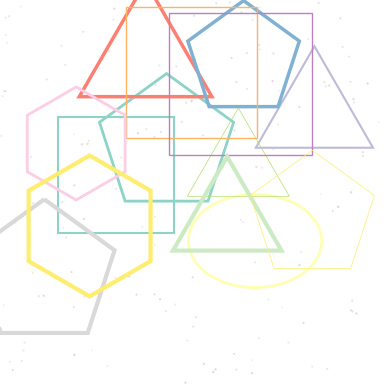[{"shape": "pentagon", "thickness": 2, "radius": 0.92, "center": [0.433, 0.626]}, {"shape": "square", "thickness": 1.5, "radius": 0.75, "center": [0.302, 0.546]}, {"shape": "oval", "thickness": 2, "radius": 0.87, "center": [0.662, 0.374]}, {"shape": "triangle", "thickness": 1.5, "radius": 0.88, "center": [0.817, 0.704]}, {"shape": "triangle", "thickness": 2.5, "radius": 0.99, "center": [0.378, 0.848]}, {"shape": "pentagon", "thickness": 2.5, "radius": 0.76, "center": [0.633, 0.846]}, {"shape": "square", "thickness": 1, "radius": 0.85, "center": [0.497, 0.812]}, {"shape": "triangle", "thickness": 0.5, "radius": 0.76, "center": [0.619, 0.567]}, {"shape": "hexagon", "thickness": 2, "radius": 0.73, "center": [0.198, 0.627]}, {"shape": "pentagon", "thickness": 3, "radius": 0.96, "center": [0.115, 0.291]}, {"shape": "square", "thickness": 1, "radius": 0.93, "center": [0.625, 0.781]}, {"shape": "triangle", "thickness": 3, "radius": 0.81, "center": [0.59, 0.43]}, {"shape": "hexagon", "thickness": 3, "radius": 0.91, "center": [0.233, 0.413]}, {"shape": "pentagon", "thickness": 0.5, "radius": 0.85, "center": [0.811, 0.44]}]